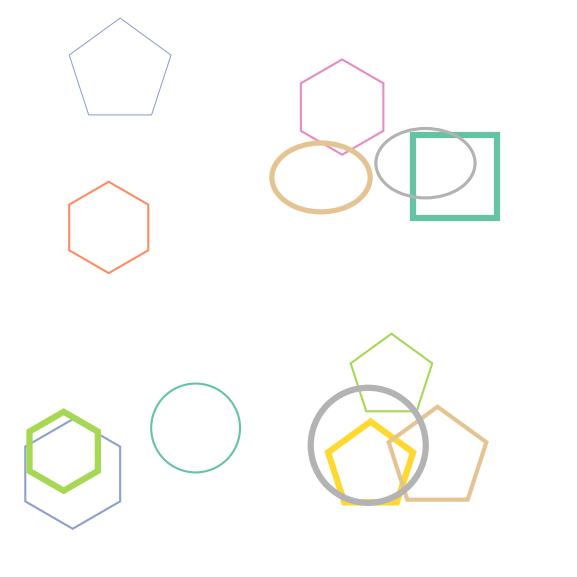[{"shape": "square", "thickness": 3, "radius": 0.36, "center": [0.788, 0.694]}, {"shape": "circle", "thickness": 1, "radius": 0.38, "center": [0.339, 0.258]}, {"shape": "hexagon", "thickness": 1, "radius": 0.4, "center": [0.188, 0.605]}, {"shape": "hexagon", "thickness": 1, "radius": 0.47, "center": [0.126, 0.178]}, {"shape": "pentagon", "thickness": 0.5, "radius": 0.46, "center": [0.208, 0.875]}, {"shape": "hexagon", "thickness": 1, "radius": 0.41, "center": [0.592, 0.814]}, {"shape": "hexagon", "thickness": 3, "radius": 0.34, "center": [0.11, 0.218]}, {"shape": "pentagon", "thickness": 1, "radius": 0.37, "center": [0.678, 0.347]}, {"shape": "pentagon", "thickness": 3, "radius": 0.39, "center": [0.642, 0.192]}, {"shape": "pentagon", "thickness": 2, "radius": 0.44, "center": [0.758, 0.206]}, {"shape": "oval", "thickness": 2.5, "radius": 0.43, "center": [0.556, 0.692]}, {"shape": "oval", "thickness": 1.5, "radius": 0.43, "center": [0.737, 0.717]}, {"shape": "circle", "thickness": 3, "radius": 0.5, "center": [0.638, 0.228]}]